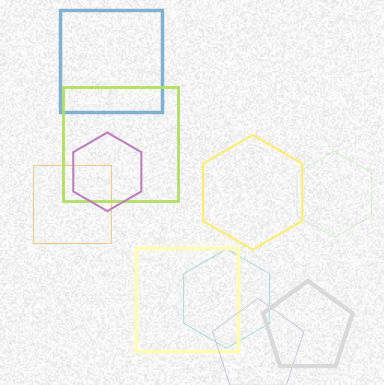[{"shape": "hexagon", "thickness": 0.5, "radius": 0.64, "center": [0.589, 0.224]}, {"shape": "square", "thickness": 2.5, "radius": 0.66, "center": [0.487, 0.222]}, {"shape": "pentagon", "thickness": 0.5, "radius": 0.62, "center": [0.671, 0.1]}, {"shape": "square", "thickness": 2.5, "radius": 0.66, "center": [0.289, 0.841]}, {"shape": "square", "thickness": 0.5, "radius": 0.5, "center": [0.187, 0.47]}, {"shape": "square", "thickness": 2, "radius": 0.74, "center": [0.313, 0.626]}, {"shape": "pentagon", "thickness": 3, "radius": 0.61, "center": [0.8, 0.148]}, {"shape": "hexagon", "thickness": 1.5, "radius": 0.51, "center": [0.279, 0.554]}, {"shape": "hexagon", "thickness": 0.5, "radius": 0.56, "center": [0.868, 0.496]}, {"shape": "hexagon", "thickness": 1.5, "radius": 0.74, "center": [0.656, 0.5]}]